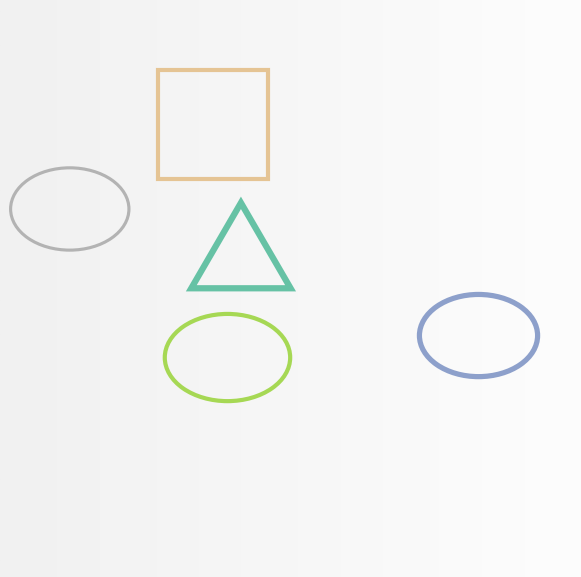[{"shape": "triangle", "thickness": 3, "radius": 0.49, "center": [0.415, 0.549]}, {"shape": "oval", "thickness": 2.5, "radius": 0.51, "center": [0.823, 0.418]}, {"shape": "oval", "thickness": 2, "radius": 0.54, "center": [0.391, 0.38]}, {"shape": "square", "thickness": 2, "radius": 0.47, "center": [0.367, 0.783]}, {"shape": "oval", "thickness": 1.5, "radius": 0.51, "center": [0.12, 0.637]}]